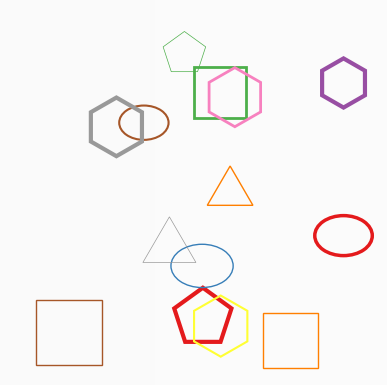[{"shape": "oval", "thickness": 2.5, "radius": 0.37, "center": [0.887, 0.388]}, {"shape": "pentagon", "thickness": 3, "radius": 0.39, "center": [0.523, 0.175]}, {"shape": "oval", "thickness": 1, "radius": 0.4, "center": [0.521, 0.309]}, {"shape": "square", "thickness": 2, "radius": 0.33, "center": [0.567, 0.761]}, {"shape": "pentagon", "thickness": 0.5, "radius": 0.29, "center": [0.476, 0.861]}, {"shape": "hexagon", "thickness": 3, "radius": 0.32, "center": [0.887, 0.784]}, {"shape": "triangle", "thickness": 1, "radius": 0.34, "center": [0.594, 0.501]}, {"shape": "square", "thickness": 1, "radius": 0.36, "center": [0.75, 0.116]}, {"shape": "hexagon", "thickness": 1.5, "radius": 0.4, "center": [0.57, 0.153]}, {"shape": "oval", "thickness": 1.5, "radius": 0.32, "center": [0.371, 0.681]}, {"shape": "square", "thickness": 1, "radius": 0.42, "center": [0.178, 0.136]}, {"shape": "hexagon", "thickness": 2, "radius": 0.38, "center": [0.606, 0.748]}, {"shape": "triangle", "thickness": 0.5, "radius": 0.4, "center": [0.437, 0.358]}, {"shape": "hexagon", "thickness": 3, "radius": 0.38, "center": [0.3, 0.67]}]